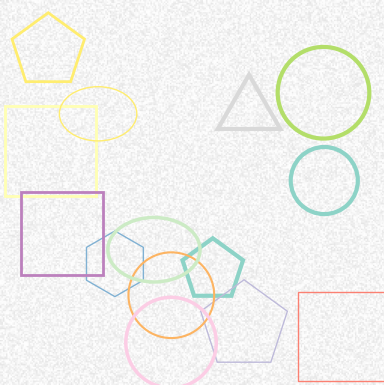[{"shape": "circle", "thickness": 3, "radius": 0.44, "center": [0.842, 0.531]}, {"shape": "pentagon", "thickness": 3, "radius": 0.41, "center": [0.553, 0.299]}, {"shape": "square", "thickness": 2, "radius": 0.59, "center": [0.131, 0.608]}, {"shape": "pentagon", "thickness": 1, "radius": 0.59, "center": [0.634, 0.155]}, {"shape": "square", "thickness": 1, "radius": 0.58, "center": [0.89, 0.126]}, {"shape": "hexagon", "thickness": 1, "radius": 0.43, "center": [0.298, 0.315]}, {"shape": "circle", "thickness": 1.5, "radius": 0.56, "center": [0.445, 0.233]}, {"shape": "circle", "thickness": 3, "radius": 0.6, "center": [0.84, 0.759]}, {"shape": "circle", "thickness": 2.5, "radius": 0.59, "center": [0.444, 0.11]}, {"shape": "triangle", "thickness": 3, "radius": 0.47, "center": [0.647, 0.712]}, {"shape": "square", "thickness": 2, "radius": 0.54, "center": [0.161, 0.394]}, {"shape": "oval", "thickness": 2.5, "radius": 0.6, "center": [0.4, 0.351]}, {"shape": "oval", "thickness": 1, "radius": 0.5, "center": [0.255, 0.704]}, {"shape": "pentagon", "thickness": 2, "radius": 0.49, "center": [0.125, 0.868]}]